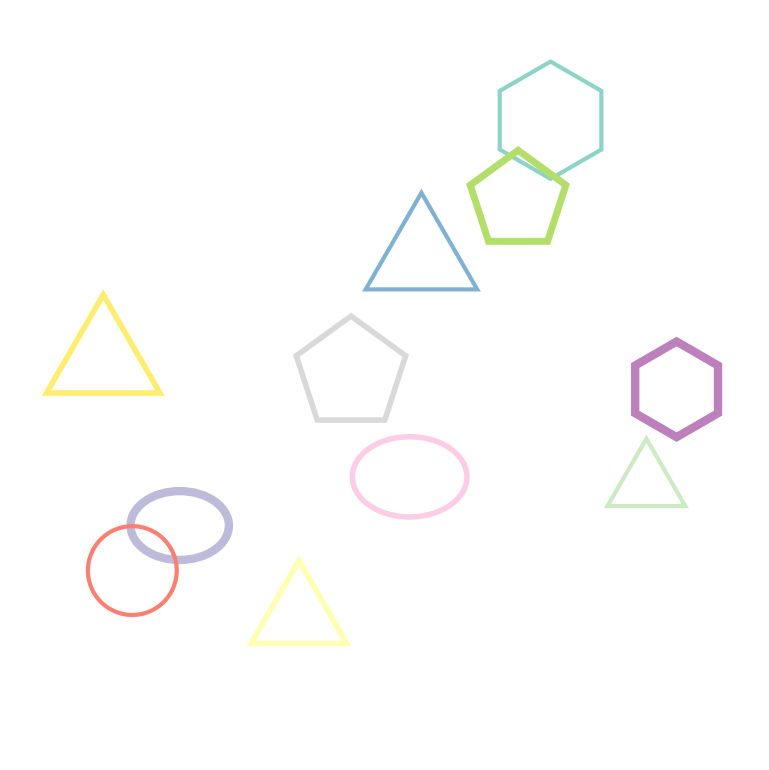[{"shape": "hexagon", "thickness": 1.5, "radius": 0.38, "center": [0.715, 0.844]}, {"shape": "triangle", "thickness": 2, "radius": 0.36, "center": [0.388, 0.2]}, {"shape": "oval", "thickness": 3, "radius": 0.32, "center": [0.233, 0.318]}, {"shape": "circle", "thickness": 1.5, "radius": 0.29, "center": [0.172, 0.259]}, {"shape": "triangle", "thickness": 1.5, "radius": 0.42, "center": [0.547, 0.666]}, {"shape": "pentagon", "thickness": 2.5, "radius": 0.33, "center": [0.673, 0.739]}, {"shape": "oval", "thickness": 2, "radius": 0.37, "center": [0.532, 0.381]}, {"shape": "pentagon", "thickness": 2, "radius": 0.37, "center": [0.456, 0.515]}, {"shape": "hexagon", "thickness": 3, "radius": 0.31, "center": [0.879, 0.494]}, {"shape": "triangle", "thickness": 1.5, "radius": 0.29, "center": [0.839, 0.372]}, {"shape": "triangle", "thickness": 2, "radius": 0.43, "center": [0.134, 0.532]}]